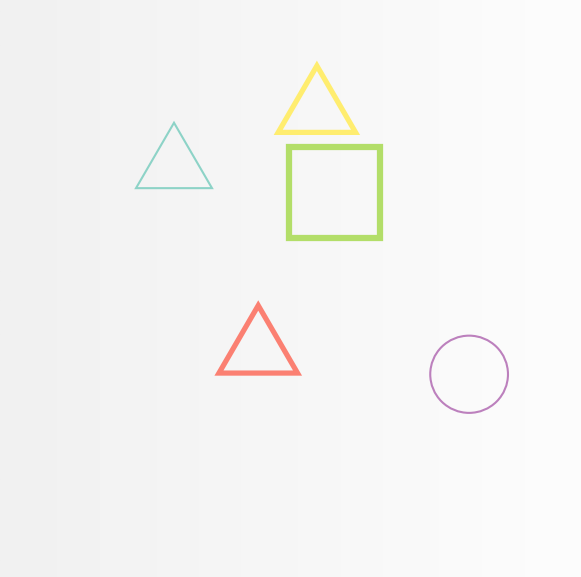[{"shape": "triangle", "thickness": 1, "radius": 0.38, "center": [0.299, 0.711]}, {"shape": "triangle", "thickness": 2.5, "radius": 0.39, "center": [0.444, 0.392]}, {"shape": "square", "thickness": 3, "radius": 0.39, "center": [0.576, 0.666]}, {"shape": "circle", "thickness": 1, "radius": 0.33, "center": [0.807, 0.351]}, {"shape": "triangle", "thickness": 2.5, "radius": 0.38, "center": [0.545, 0.808]}]